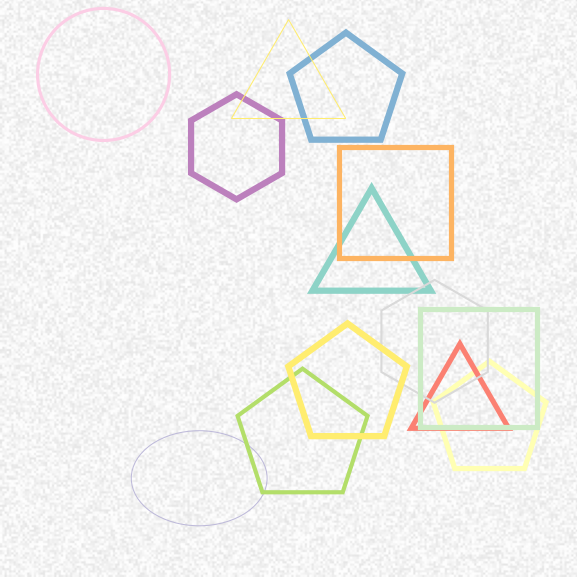[{"shape": "triangle", "thickness": 3, "radius": 0.59, "center": [0.644, 0.555]}, {"shape": "pentagon", "thickness": 2.5, "radius": 0.51, "center": [0.848, 0.271]}, {"shape": "oval", "thickness": 0.5, "radius": 0.59, "center": [0.345, 0.171]}, {"shape": "triangle", "thickness": 2.5, "radius": 0.49, "center": [0.796, 0.306]}, {"shape": "pentagon", "thickness": 3, "radius": 0.51, "center": [0.599, 0.84]}, {"shape": "square", "thickness": 2.5, "radius": 0.48, "center": [0.684, 0.649]}, {"shape": "pentagon", "thickness": 2, "radius": 0.59, "center": [0.524, 0.242]}, {"shape": "circle", "thickness": 1.5, "radius": 0.57, "center": [0.179, 0.87]}, {"shape": "hexagon", "thickness": 1, "radius": 0.53, "center": [0.753, 0.408]}, {"shape": "hexagon", "thickness": 3, "radius": 0.45, "center": [0.41, 0.745]}, {"shape": "square", "thickness": 2.5, "radius": 0.51, "center": [0.829, 0.362]}, {"shape": "pentagon", "thickness": 3, "radius": 0.54, "center": [0.602, 0.331]}, {"shape": "triangle", "thickness": 0.5, "radius": 0.57, "center": [0.5, 0.851]}]